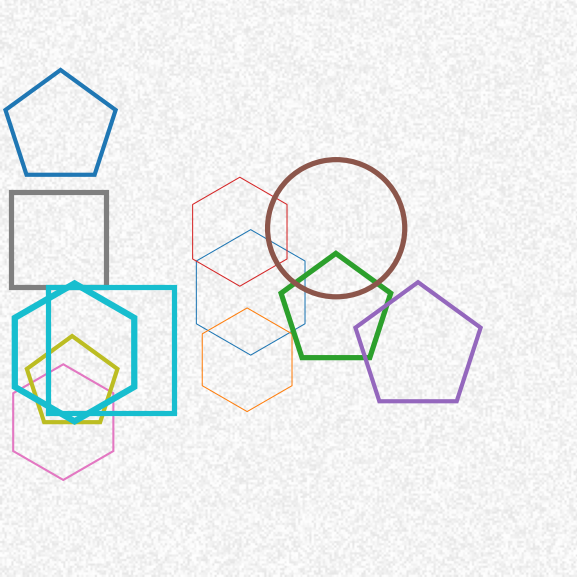[{"shape": "hexagon", "thickness": 0.5, "radius": 0.54, "center": [0.434, 0.493]}, {"shape": "pentagon", "thickness": 2, "radius": 0.5, "center": [0.105, 0.778]}, {"shape": "hexagon", "thickness": 0.5, "radius": 0.45, "center": [0.428, 0.376]}, {"shape": "pentagon", "thickness": 2.5, "radius": 0.5, "center": [0.582, 0.461]}, {"shape": "hexagon", "thickness": 0.5, "radius": 0.47, "center": [0.415, 0.598]}, {"shape": "pentagon", "thickness": 2, "radius": 0.57, "center": [0.724, 0.397]}, {"shape": "circle", "thickness": 2.5, "radius": 0.59, "center": [0.582, 0.604]}, {"shape": "hexagon", "thickness": 1, "radius": 0.5, "center": [0.11, 0.268]}, {"shape": "square", "thickness": 2.5, "radius": 0.41, "center": [0.101, 0.584]}, {"shape": "pentagon", "thickness": 2, "radius": 0.41, "center": [0.125, 0.335]}, {"shape": "hexagon", "thickness": 3, "radius": 0.6, "center": [0.129, 0.389]}, {"shape": "square", "thickness": 2.5, "radius": 0.54, "center": [0.192, 0.393]}]